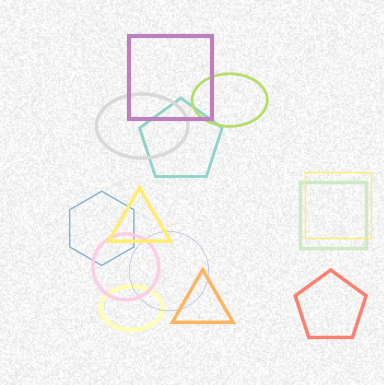[{"shape": "pentagon", "thickness": 2, "radius": 0.56, "center": [0.47, 0.633]}, {"shape": "oval", "thickness": 3, "radius": 0.4, "center": [0.342, 0.2]}, {"shape": "circle", "thickness": 0.5, "radius": 0.52, "center": [0.439, 0.296]}, {"shape": "pentagon", "thickness": 2.5, "radius": 0.48, "center": [0.859, 0.202]}, {"shape": "hexagon", "thickness": 1, "radius": 0.48, "center": [0.264, 0.407]}, {"shape": "triangle", "thickness": 2.5, "radius": 0.46, "center": [0.527, 0.208]}, {"shape": "oval", "thickness": 2, "radius": 0.49, "center": [0.597, 0.74]}, {"shape": "circle", "thickness": 2.5, "radius": 0.43, "center": [0.327, 0.307]}, {"shape": "oval", "thickness": 2.5, "radius": 0.59, "center": [0.369, 0.673]}, {"shape": "square", "thickness": 3, "radius": 0.54, "center": [0.442, 0.799]}, {"shape": "square", "thickness": 2.5, "radius": 0.43, "center": [0.865, 0.442]}, {"shape": "square", "thickness": 1, "radius": 0.43, "center": [0.878, 0.467]}, {"shape": "triangle", "thickness": 2.5, "radius": 0.46, "center": [0.362, 0.42]}]